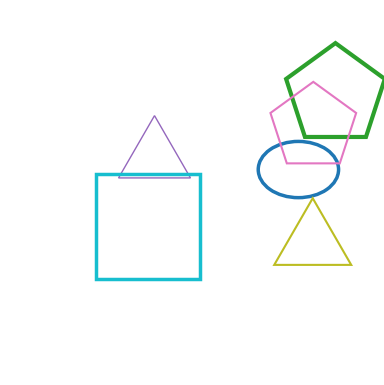[{"shape": "oval", "thickness": 2.5, "radius": 0.52, "center": [0.775, 0.56]}, {"shape": "pentagon", "thickness": 3, "radius": 0.67, "center": [0.871, 0.753]}, {"shape": "triangle", "thickness": 1, "radius": 0.54, "center": [0.401, 0.592]}, {"shape": "pentagon", "thickness": 1.5, "radius": 0.59, "center": [0.814, 0.67]}, {"shape": "triangle", "thickness": 1.5, "radius": 0.58, "center": [0.812, 0.37]}, {"shape": "square", "thickness": 2.5, "radius": 0.68, "center": [0.385, 0.412]}]